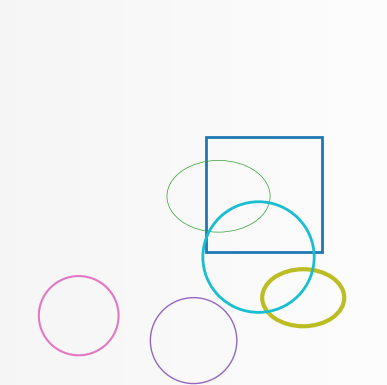[{"shape": "square", "thickness": 2, "radius": 0.75, "center": [0.681, 0.495]}, {"shape": "oval", "thickness": 0.5, "radius": 0.67, "center": [0.564, 0.49]}, {"shape": "circle", "thickness": 1, "radius": 0.56, "center": [0.5, 0.115]}, {"shape": "circle", "thickness": 1.5, "radius": 0.51, "center": [0.203, 0.18]}, {"shape": "oval", "thickness": 3, "radius": 0.53, "center": [0.782, 0.227]}, {"shape": "circle", "thickness": 2, "radius": 0.72, "center": [0.667, 0.332]}]